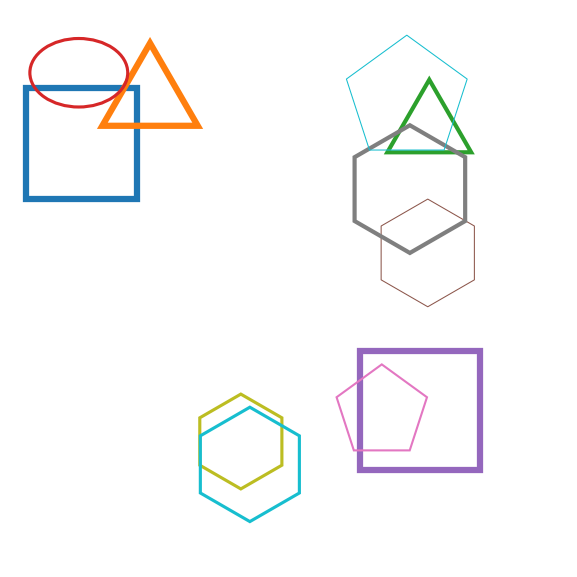[{"shape": "square", "thickness": 3, "radius": 0.48, "center": [0.141, 0.75]}, {"shape": "triangle", "thickness": 3, "radius": 0.48, "center": [0.26, 0.829]}, {"shape": "triangle", "thickness": 2, "radius": 0.42, "center": [0.743, 0.777]}, {"shape": "oval", "thickness": 1.5, "radius": 0.42, "center": [0.136, 0.873]}, {"shape": "square", "thickness": 3, "radius": 0.52, "center": [0.727, 0.288]}, {"shape": "hexagon", "thickness": 0.5, "radius": 0.47, "center": [0.741, 0.561]}, {"shape": "pentagon", "thickness": 1, "radius": 0.41, "center": [0.661, 0.286]}, {"shape": "hexagon", "thickness": 2, "radius": 0.55, "center": [0.71, 0.672]}, {"shape": "hexagon", "thickness": 1.5, "radius": 0.41, "center": [0.417, 0.235]}, {"shape": "hexagon", "thickness": 1.5, "radius": 0.5, "center": [0.433, 0.195]}, {"shape": "pentagon", "thickness": 0.5, "radius": 0.55, "center": [0.704, 0.828]}]